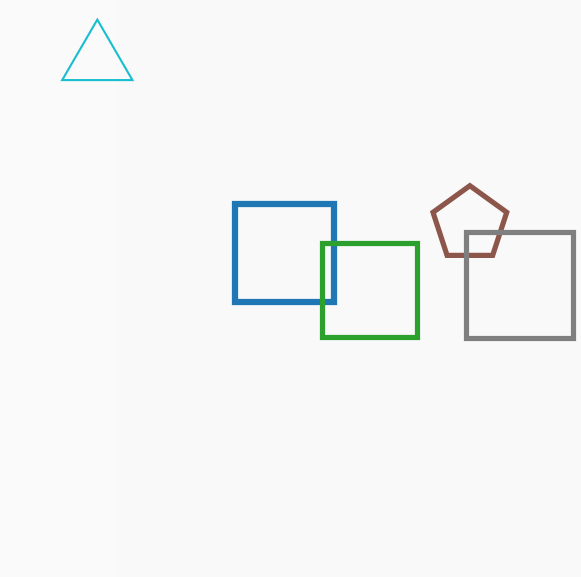[{"shape": "square", "thickness": 3, "radius": 0.42, "center": [0.49, 0.561]}, {"shape": "square", "thickness": 2.5, "radius": 0.41, "center": [0.635, 0.497]}, {"shape": "pentagon", "thickness": 2.5, "radius": 0.33, "center": [0.808, 0.611]}, {"shape": "square", "thickness": 2.5, "radius": 0.46, "center": [0.894, 0.506]}, {"shape": "triangle", "thickness": 1, "radius": 0.35, "center": [0.167, 0.895]}]